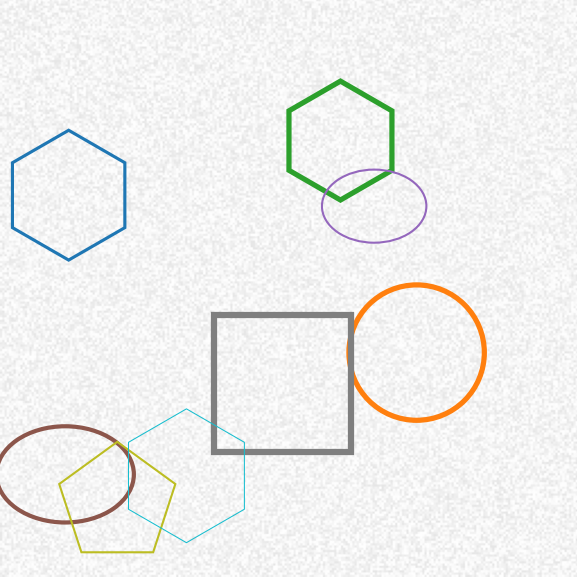[{"shape": "hexagon", "thickness": 1.5, "radius": 0.56, "center": [0.119, 0.661]}, {"shape": "circle", "thickness": 2.5, "radius": 0.59, "center": [0.721, 0.389]}, {"shape": "hexagon", "thickness": 2.5, "radius": 0.51, "center": [0.59, 0.756]}, {"shape": "oval", "thickness": 1, "radius": 0.45, "center": [0.648, 0.642]}, {"shape": "oval", "thickness": 2, "radius": 0.59, "center": [0.113, 0.178]}, {"shape": "square", "thickness": 3, "radius": 0.59, "center": [0.489, 0.335]}, {"shape": "pentagon", "thickness": 1, "radius": 0.53, "center": [0.203, 0.128]}, {"shape": "hexagon", "thickness": 0.5, "radius": 0.58, "center": [0.323, 0.175]}]